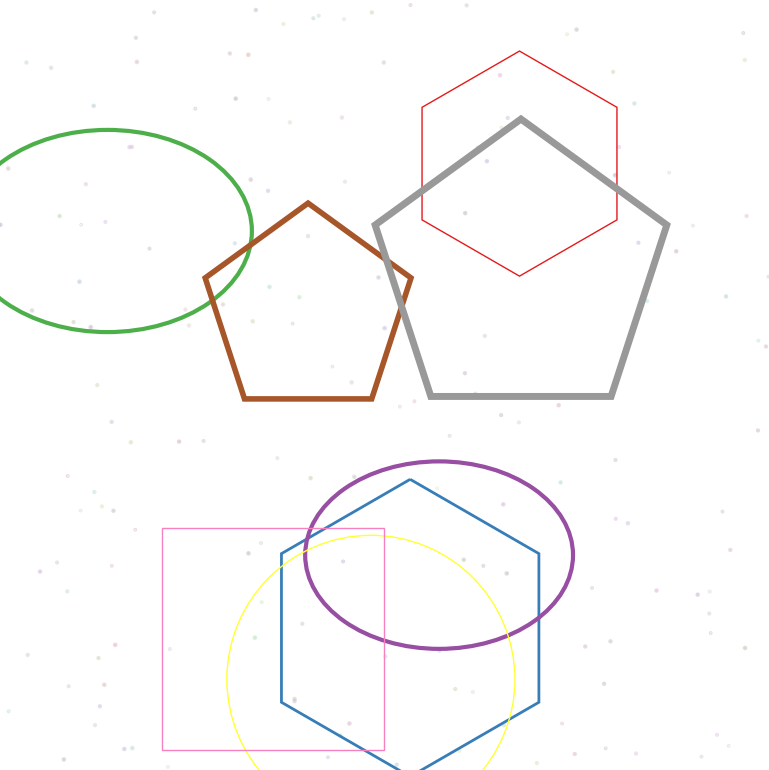[{"shape": "hexagon", "thickness": 0.5, "radius": 0.73, "center": [0.675, 0.788]}, {"shape": "hexagon", "thickness": 1, "radius": 0.97, "center": [0.533, 0.184]}, {"shape": "oval", "thickness": 1.5, "radius": 0.94, "center": [0.14, 0.7]}, {"shape": "oval", "thickness": 1.5, "radius": 0.87, "center": [0.57, 0.279]}, {"shape": "circle", "thickness": 0.5, "radius": 0.94, "center": [0.482, 0.118]}, {"shape": "pentagon", "thickness": 2, "radius": 0.7, "center": [0.4, 0.596]}, {"shape": "square", "thickness": 0.5, "radius": 0.72, "center": [0.355, 0.17]}, {"shape": "pentagon", "thickness": 2.5, "radius": 1.0, "center": [0.677, 0.646]}]